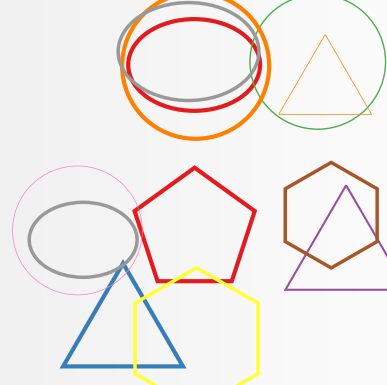[{"shape": "oval", "thickness": 3, "radius": 0.85, "center": [0.501, 0.831]}, {"shape": "pentagon", "thickness": 3, "radius": 0.81, "center": [0.502, 0.401]}, {"shape": "triangle", "thickness": 3, "radius": 0.89, "center": [0.318, 0.138]}, {"shape": "circle", "thickness": 1, "radius": 0.87, "center": [0.82, 0.839]}, {"shape": "triangle", "thickness": 1.5, "radius": 0.9, "center": [0.893, 0.338]}, {"shape": "triangle", "thickness": 0.5, "radius": 0.69, "center": [0.839, 0.772]}, {"shape": "circle", "thickness": 3, "radius": 0.95, "center": [0.505, 0.829]}, {"shape": "hexagon", "thickness": 2.5, "radius": 0.92, "center": [0.507, 0.121]}, {"shape": "hexagon", "thickness": 2.5, "radius": 0.68, "center": [0.855, 0.441]}, {"shape": "circle", "thickness": 0.5, "radius": 0.84, "center": [0.2, 0.401]}, {"shape": "oval", "thickness": 2.5, "radius": 0.7, "center": [0.215, 0.377]}, {"shape": "oval", "thickness": 2.5, "radius": 0.91, "center": [0.487, 0.866]}]